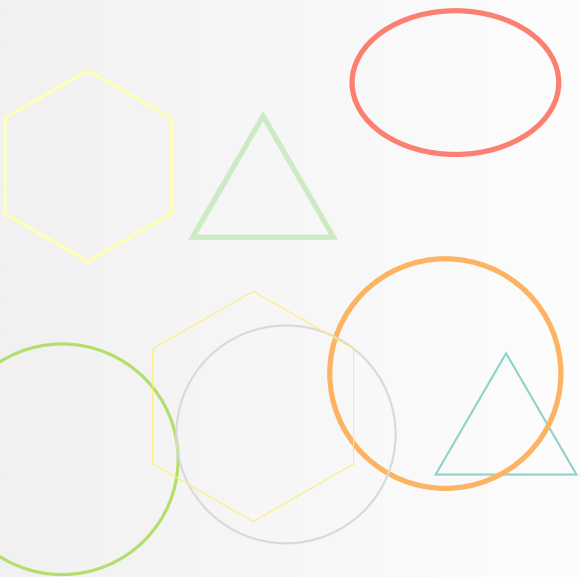[{"shape": "triangle", "thickness": 1, "radius": 0.7, "center": [0.871, 0.247]}, {"shape": "hexagon", "thickness": 1.5, "radius": 0.83, "center": [0.152, 0.712]}, {"shape": "oval", "thickness": 2.5, "radius": 0.89, "center": [0.783, 0.856]}, {"shape": "circle", "thickness": 2.5, "radius": 0.99, "center": [0.766, 0.352]}, {"shape": "circle", "thickness": 1.5, "radius": 1.0, "center": [0.107, 0.204]}, {"shape": "circle", "thickness": 1, "radius": 0.94, "center": [0.492, 0.247]}, {"shape": "triangle", "thickness": 2.5, "radius": 0.7, "center": [0.453, 0.658]}, {"shape": "hexagon", "thickness": 0.5, "radius": 1.0, "center": [0.436, 0.295]}]